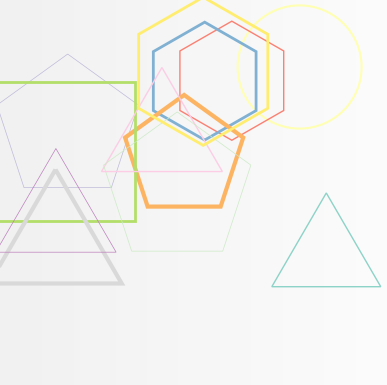[{"shape": "triangle", "thickness": 1, "radius": 0.81, "center": [0.842, 0.336]}, {"shape": "circle", "thickness": 1.5, "radius": 0.8, "center": [0.773, 0.826]}, {"shape": "pentagon", "thickness": 0.5, "radius": 0.96, "center": [0.175, 0.668]}, {"shape": "hexagon", "thickness": 1, "radius": 0.77, "center": [0.598, 0.79]}, {"shape": "hexagon", "thickness": 2, "radius": 0.77, "center": [0.528, 0.789]}, {"shape": "pentagon", "thickness": 3, "radius": 0.8, "center": [0.475, 0.593]}, {"shape": "square", "thickness": 2, "radius": 0.91, "center": [0.166, 0.607]}, {"shape": "triangle", "thickness": 1, "radius": 0.9, "center": [0.418, 0.644]}, {"shape": "triangle", "thickness": 3, "radius": 0.99, "center": [0.143, 0.362]}, {"shape": "triangle", "thickness": 0.5, "radius": 0.9, "center": [0.144, 0.435]}, {"shape": "pentagon", "thickness": 0.5, "radius": 1.0, "center": [0.457, 0.509]}, {"shape": "hexagon", "thickness": 2, "radius": 0.96, "center": [0.524, 0.815]}]